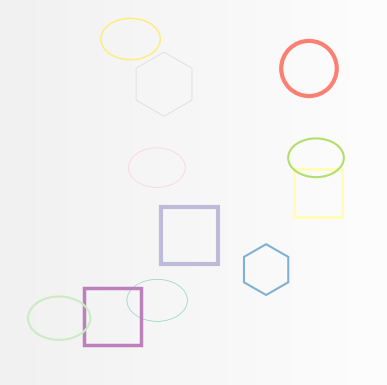[{"shape": "oval", "thickness": 0.5, "radius": 0.39, "center": [0.406, 0.22]}, {"shape": "square", "thickness": 2, "radius": 0.31, "center": [0.821, 0.499]}, {"shape": "square", "thickness": 3, "radius": 0.37, "center": [0.489, 0.389]}, {"shape": "circle", "thickness": 3, "radius": 0.36, "center": [0.797, 0.822]}, {"shape": "hexagon", "thickness": 1.5, "radius": 0.33, "center": [0.687, 0.3]}, {"shape": "oval", "thickness": 1.5, "radius": 0.36, "center": [0.816, 0.59]}, {"shape": "oval", "thickness": 0.5, "radius": 0.37, "center": [0.405, 0.565]}, {"shape": "hexagon", "thickness": 0.5, "radius": 0.42, "center": [0.423, 0.781]}, {"shape": "square", "thickness": 2.5, "radius": 0.37, "center": [0.29, 0.178]}, {"shape": "oval", "thickness": 1.5, "radius": 0.4, "center": [0.153, 0.173]}, {"shape": "oval", "thickness": 1, "radius": 0.38, "center": [0.337, 0.899]}]